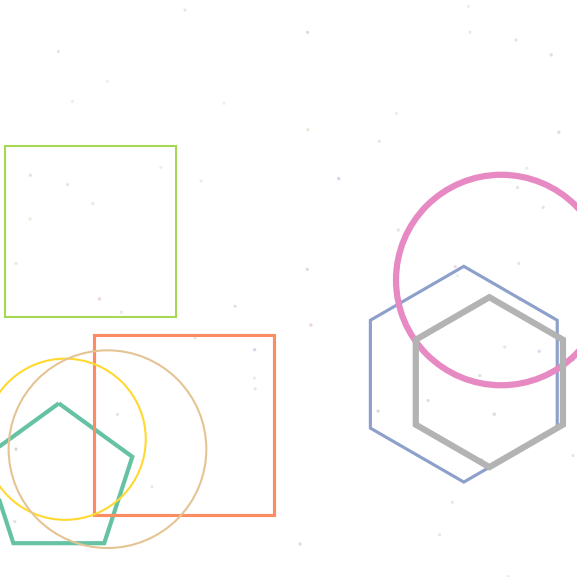[{"shape": "pentagon", "thickness": 2, "radius": 0.67, "center": [0.102, 0.167]}, {"shape": "square", "thickness": 1.5, "radius": 0.78, "center": [0.318, 0.263]}, {"shape": "hexagon", "thickness": 1.5, "radius": 0.93, "center": [0.803, 0.351]}, {"shape": "circle", "thickness": 3, "radius": 0.91, "center": [0.868, 0.514]}, {"shape": "square", "thickness": 1, "radius": 0.74, "center": [0.157, 0.598]}, {"shape": "circle", "thickness": 1, "radius": 0.7, "center": [0.113, 0.239]}, {"shape": "circle", "thickness": 1, "radius": 0.86, "center": [0.186, 0.221]}, {"shape": "hexagon", "thickness": 3, "radius": 0.74, "center": [0.847, 0.337]}]